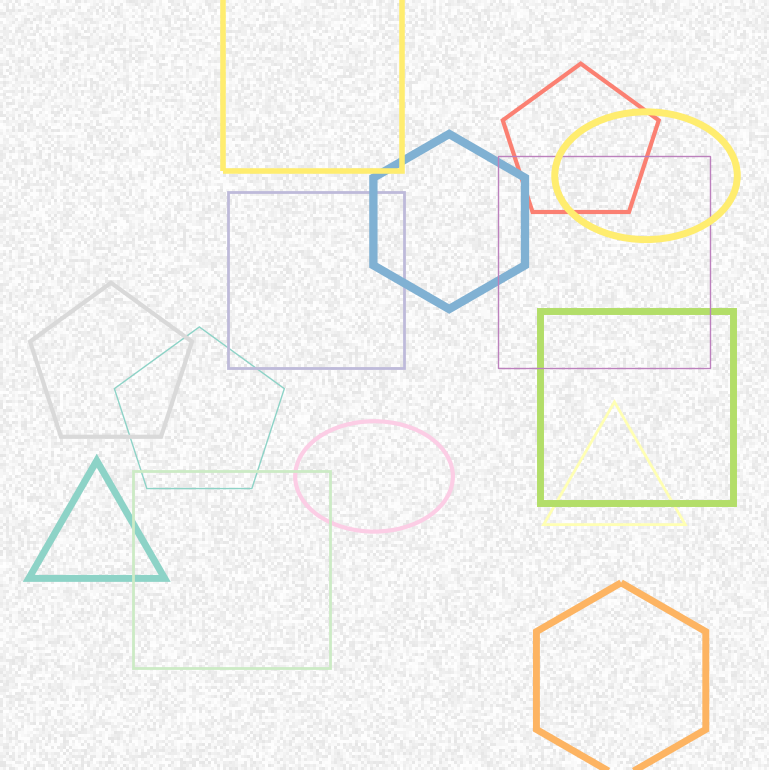[{"shape": "pentagon", "thickness": 0.5, "radius": 0.58, "center": [0.259, 0.459]}, {"shape": "triangle", "thickness": 2.5, "radius": 0.51, "center": [0.126, 0.3]}, {"shape": "triangle", "thickness": 1, "radius": 0.53, "center": [0.798, 0.372]}, {"shape": "square", "thickness": 1, "radius": 0.57, "center": [0.41, 0.637]}, {"shape": "pentagon", "thickness": 1.5, "radius": 0.53, "center": [0.754, 0.811]}, {"shape": "hexagon", "thickness": 3, "radius": 0.57, "center": [0.583, 0.712]}, {"shape": "hexagon", "thickness": 2.5, "radius": 0.64, "center": [0.807, 0.116]}, {"shape": "square", "thickness": 2.5, "radius": 0.62, "center": [0.827, 0.471]}, {"shape": "oval", "thickness": 1.5, "radius": 0.51, "center": [0.486, 0.381]}, {"shape": "pentagon", "thickness": 1.5, "radius": 0.55, "center": [0.144, 0.522]}, {"shape": "square", "thickness": 0.5, "radius": 0.69, "center": [0.784, 0.66]}, {"shape": "square", "thickness": 1, "radius": 0.64, "center": [0.301, 0.26]}, {"shape": "oval", "thickness": 2.5, "radius": 0.59, "center": [0.839, 0.772]}, {"shape": "square", "thickness": 2, "radius": 0.58, "center": [0.406, 0.894]}]